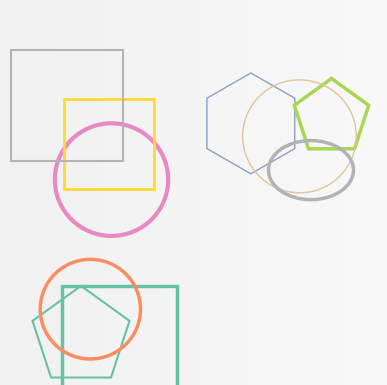[{"shape": "pentagon", "thickness": 1.5, "radius": 0.66, "center": [0.209, 0.126]}, {"shape": "square", "thickness": 2.5, "radius": 0.74, "center": [0.308, 0.109]}, {"shape": "circle", "thickness": 2.5, "radius": 0.65, "center": [0.233, 0.197]}, {"shape": "hexagon", "thickness": 1, "radius": 0.65, "center": [0.647, 0.68]}, {"shape": "circle", "thickness": 3, "radius": 0.73, "center": [0.288, 0.533]}, {"shape": "pentagon", "thickness": 2.5, "radius": 0.51, "center": [0.856, 0.695]}, {"shape": "square", "thickness": 2, "radius": 0.58, "center": [0.281, 0.626]}, {"shape": "circle", "thickness": 1, "radius": 0.73, "center": [0.773, 0.646]}, {"shape": "square", "thickness": 1.5, "radius": 0.72, "center": [0.173, 0.727]}, {"shape": "oval", "thickness": 2.5, "radius": 0.55, "center": [0.803, 0.558]}]